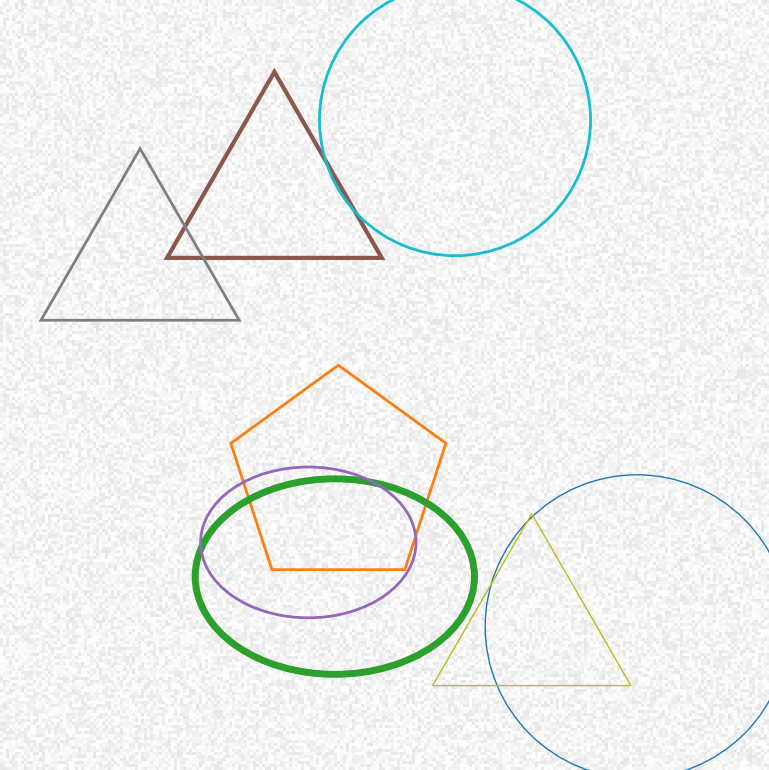[{"shape": "circle", "thickness": 0.5, "radius": 0.99, "center": [0.827, 0.186]}, {"shape": "pentagon", "thickness": 1, "radius": 0.73, "center": [0.439, 0.379]}, {"shape": "oval", "thickness": 2.5, "radius": 0.91, "center": [0.435, 0.251]}, {"shape": "oval", "thickness": 1, "radius": 0.7, "center": [0.4, 0.296]}, {"shape": "triangle", "thickness": 1.5, "radius": 0.81, "center": [0.356, 0.746]}, {"shape": "triangle", "thickness": 1, "radius": 0.74, "center": [0.182, 0.658]}, {"shape": "triangle", "thickness": 0.5, "radius": 0.74, "center": [0.691, 0.184]}, {"shape": "circle", "thickness": 1, "radius": 0.88, "center": [0.591, 0.844]}]